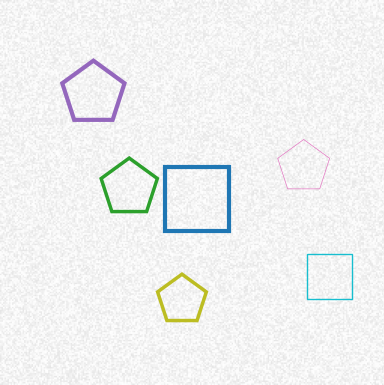[{"shape": "square", "thickness": 3, "radius": 0.42, "center": [0.511, 0.483]}, {"shape": "pentagon", "thickness": 2.5, "radius": 0.38, "center": [0.336, 0.513]}, {"shape": "pentagon", "thickness": 3, "radius": 0.42, "center": [0.243, 0.757]}, {"shape": "pentagon", "thickness": 0.5, "radius": 0.35, "center": [0.789, 0.567]}, {"shape": "pentagon", "thickness": 2.5, "radius": 0.33, "center": [0.473, 0.221]}, {"shape": "square", "thickness": 1, "radius": 0.29, "center": [0.856, 0.281]}]